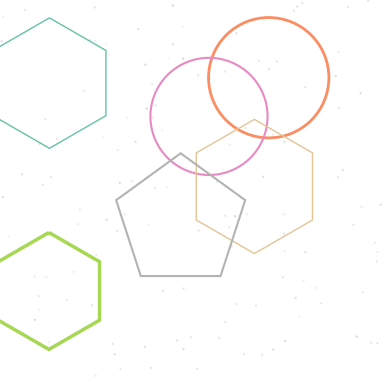[{"shape": "hexagon", "thickness": 1, "radius": 0.85, "center": [0.128, 0.784]}, {"shape": "circle", "thickness": 2, "radius": 0.78, "center": [0.698, 0.798]}, {"shape": "circle", "thickness": 1.5, "radius": 0.76, "center": [0.543, 0.698]}, {"shape": "hexagon", "thickness": 2.5, "radius": 0.76, "center": [0.127, 0.244]}, {"shape": "hexagon", "thickness": 1, "radius": 0.87, "center": [0.661, 0.516]}, {"shape": "pentagon", "thickness": 1.5, "radius": 0.88, "center": [0.469, 0.426]}]